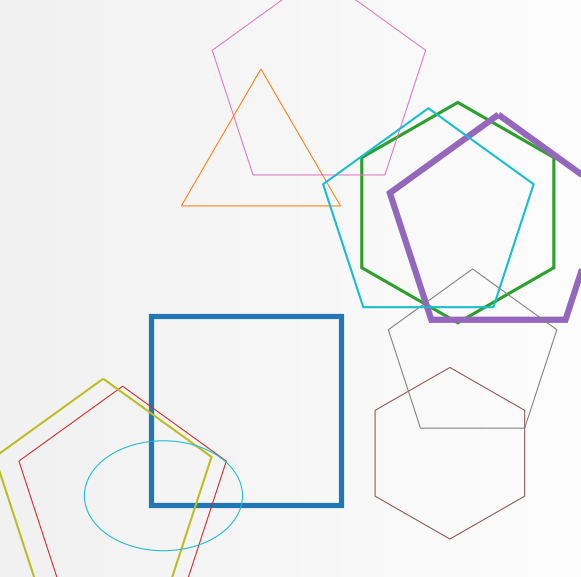[{"shape": "square", "thickness": 2.5, "radius": 0.82, "center": [0.423, 0.288]}, {"shape": "triangle", "thickness": 0.5, "radius": 0.79, "center": [0.449, 0.722]}, {"shape": "hexagon", "thickness": 1.5, "radius": 0.95, "center": [0.788, 0.631]}, {"shape": "pentagon", "thickness": 0.5, "radius": 0.94, "center": [0.211, 0.143]}, {"shape": "pentagon", "thickness": 3, "radius": 0.98, "center": [0.857, 0.604]}, {"shape": "hexagon", "thickness": 0.5, "radius": 0.74, "center": [0.774, 0.214]}, {"shape": "pentagon", "thickness": 0.5, "radius": 0.97, "center": [0.549, 0.852]}, {"shape": "pentagon", "thickness": 0.5, "radius": 0.76, "center": [0.813, 0.381]}, {"shape": "pentagon", "thickness": 1, "radius": 0.98, "center": [0.177, 0.147]}, {"shape": "oval", "thickness": 0.5, "radius": 0.68, "center": [0.281, 0.141]}, {"shape": "pentagon", "thickness": 1, "radius": 0.95, "center": [0.737, 0.621]}]